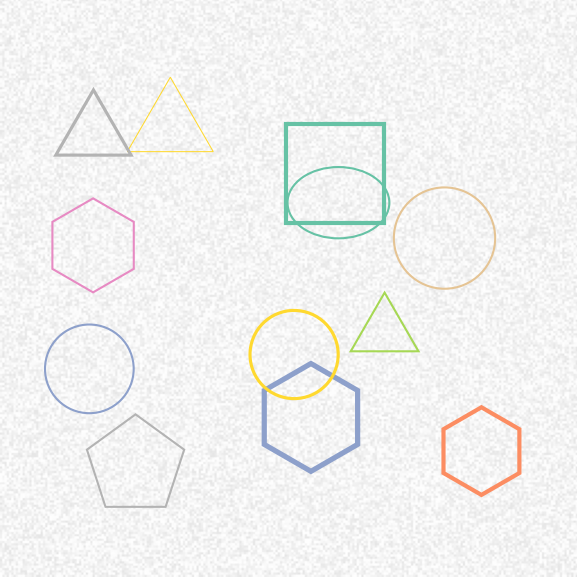[{"shape": "square", "thickness": 2, "radius": 0.43, "center": [0.58, 0.699]}, {"shape": "oval", "thickness": 1, "radius": 0.44, "center": [0.586, 0.648]}, {"shape": "hexagon", "thickness": 2, "radius": 0.38, "center": [0.834, 0.218]}, {"shape": "hexagon", "thickness": 2.5, "radius": 0.47, "center": [0.538, 0.276]}, {"shape": "circle", "thickness": 1, "radius": 0.38, "center": [0.155, 0.36]}, {"shape": "hexagon", "thickness": 1, "radius": 0.41, "center": [0.161, 0.574]}, {"shape": "triangle", "thickness": 1, "radius": 0.34, "center": [0.666, 0.425]}, {"shape": "triangle", "thickness": 0.5, "radius": 0.43, "center": [0.295, 0.779]}, {"shape": "circle", "thickness": 1.5, "radius": 0.38, "center": [0.509, 0.385]}, {"shape": "circle", "thickness": 1, "radius": 0.44, "center": [0.77, 0.587]}, {"shape": "pentagon", "thickness": 1, "radius": 0.44, "center": [0.235, 0.193]}, {"shape": "triangle", "thickness": 1.5, "radius": 0.38, "center": [0.162, 0.768]}]